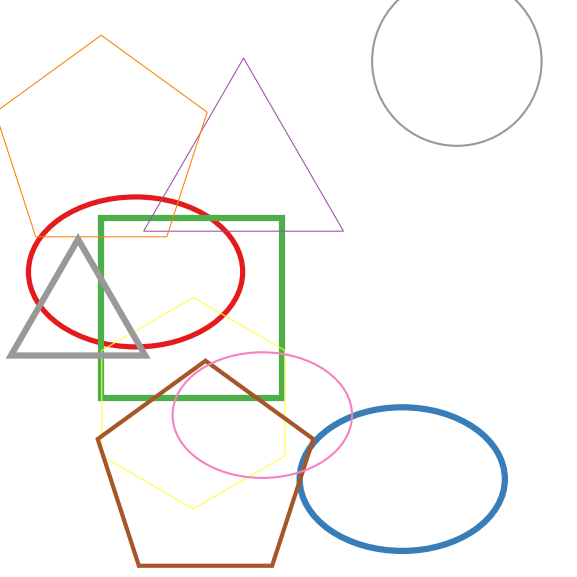[{"shape": "oval", "thickness": 2.5, "radius": 0.93, "center": [0.235, 0.528]}, {"shape": "oval", "thickness": 3, "radius": 0.89, "center": [0.697, 0.17]}, {"shape": "square", "thickness": 3, "radius": 0.78, "center": [0.331, 0.466]}, {"shape": "triangle", "thickness": 0.5, "radius": 1.0, "center": [0.422, 0.699]}, {"shape": "pentagon", "thickness": 0.5, "radius": 0.96, "center": [0.175, 0.745]}, {"shape": "hexagon", "thickness": 0.5, "radius": 0.91, "center": [0.335, 0.301]}, {"shape": "pentagon", "thickness": 2, "radius": 0.98, "center": [0.356, 0.178]}, {"shape": "oval", "thickness": 1, "radius": 0.78, "center": [0.454, 0.28]}, {"shape": "triangle", "thickness": 3, "radius": 0.67, "center": [0.135, 0.451]}, {"shape": "circle", "thickness": 1, "radius": 0.73, "center": [0.791, 0.893]}]